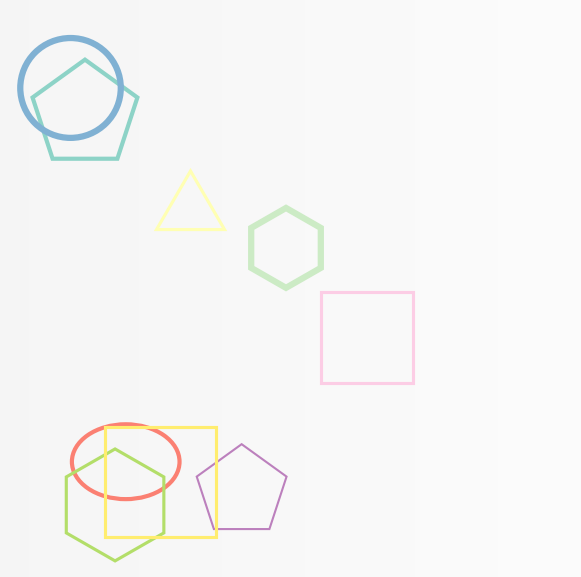[{"shape": "pentagon", "thickness": 2, "radius": 0.47, "center": [0.146, 0.801]}, {"shape": "triangle", "thickness": 1.5, "radius": 0.34, "center": [0.328, 0.635]}, {"shape": "oval", "thickness": 2, "radius": 0.46, "center": [0.216, 0.2]}, {"shape": "circle", "thickness": 3, "radius": 0.43, "center": [0.121, 0.847]}, {"shape": "hexagon", "thickness": 1.5, "radius": 0.48, "center": [0.198, 0.125]}, {"shape": "square", "thickness": 1.5, "radius": 0.39, "center": [0.631, 0.414]}, {"shape": "pentagon", "thickness": 1, "radius": 0.41, "center": [0.416, 0.149]}, {"shape": "hexagon", "thickness": 3, "radius": 0.35, "center": [0.492, 0.57]}, {"shape": "square", "thickness": 1.5, "radius": 0.48, "center": [0.276, 0.165]}]